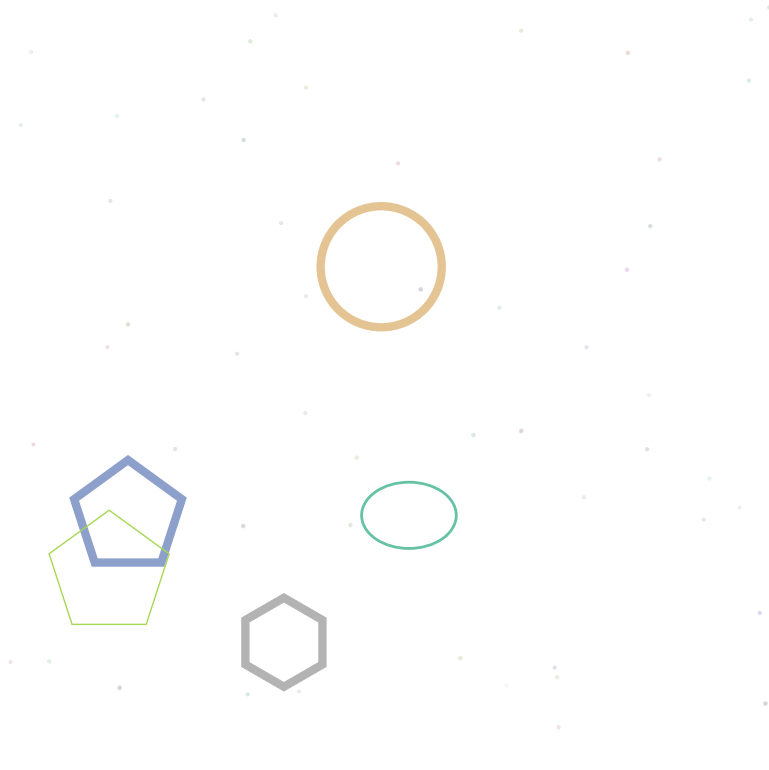[{"shape": "oval", "thickness": 1, "radius": 0.31, "center": [0.531, 0.331]}, {"shape": "pentagon", "thickness": 3, "radius": 0.37, "center": [0.166, 0.329]}, {"shape": "pentagon", "thickness": 0.5, "radius": 0.41, "center": [0.142, 0.255]}, {"shape": "circle", "thickness": 3, "radius": 0.39, "center": [0.495, 0.654]}, {"shape": "hexagon", "thickness": 3, "radius": 0.29, "center": [0.369, 0.166]}]